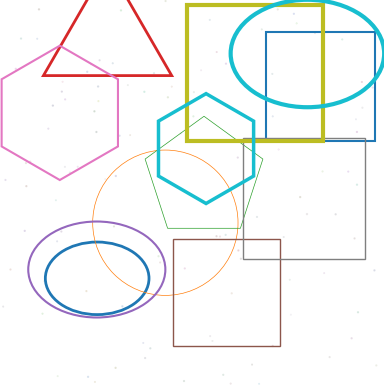[{"shape": "oval", "thickness": 2, "radius": 0.67, "center": [0.252, 0.277]}, {"shape": "square", "thickness": 1.5, "radius": 0.71, "center": [0.832, 0.775]}, {"shape": "circle", "thickness": 0.5, "radius": 0.94, "center": [0.429, 0.421]}, {"shape": "pentagon", "thickness": 0.5, "radius": 0.8, "center": [0.53, 0.537]}, {"shape": "triangle", "thickness": 2, "radius": 0.96, "center": [0.279, 0.9]}, {"shape": "oval", "thickness": 1.5, "radius": 0.89, "center": [0.251, 0.3]}, {"shape": "square", "thickness": 1, "radius": 0.69, "center": [0.589, 0.24]}, {"shape": "hexagon", "thickness": 1.5, "radius": 0.87, "center": [0.155, 0.707]}, {"shape": "square", "thickness": 1, "radius": 0.79, "center": [0.789, 0.484]}, {"shape": "square", "thickness": 3, "radius": 0.88, "center": [0.662, 0.811]}, {"shape": "hexagon", "thickness": 2.5, "radius": 0.71, "center": [0.535, 0.614]}, {"shape": "oval", "thickness": 3, "radius": 1.0, "center": [0.798, 0.861]}]